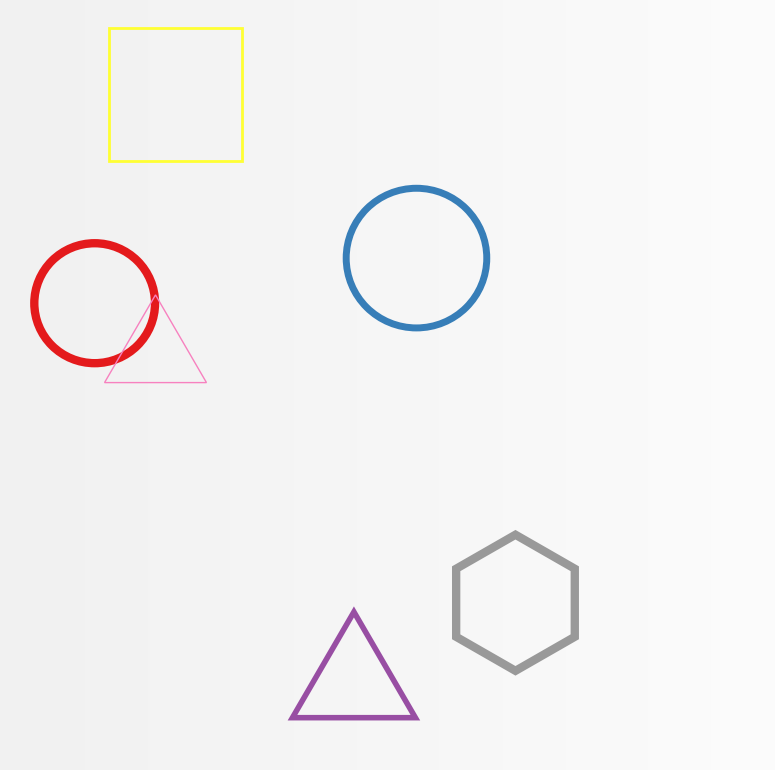[{"shape": "circle", "thickness": 3, "radius": 0.39, "center": [0.122, 0.606]}, {"shape": "circle", "thickness": 2.5, "radius": 0.45, "center": [0.537, 0.665]}, {"shape": "triangle", "thickness": 2, "radius": 0.46, "center": [0.457, 0.114]}, {"shape": "square", "thickness": 1, "radius": 0.43, "center": [0.226, 0.877]}, {"shape": "triangle", "thickness": 0.5, "radius": 0.38, "center": [0.201, 0.541]}, {"shape": "hexagon", "thickness": 3, "radius": 0.44, "center": [0.665, 0.217]}]